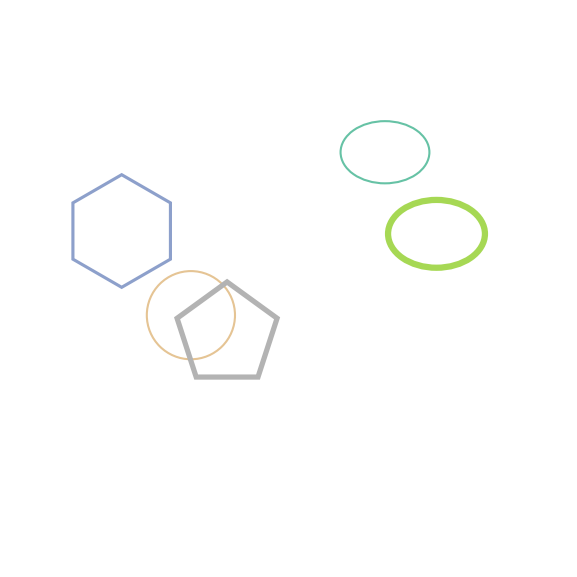[{"shape": "oval", "thickness": 1, "radius": 0.38, "center": [0.667, 0.736]}, {"shape": "hexagon", "thickness": 1.5, "radius": 0.49, "center": [0.211, 0.599]}, {"shape": "oval", "thickness": 3, "radius": 0.42, "center": [0.756, 0.594]}, {"shape": "circle", "thickness": 1, "radius": 0.38, "center": [0.331, 0.453]}, {"shape": "pentagon", "thickness": 2.5, "radius": 0.46, "center": [0.393, 0.42]}]